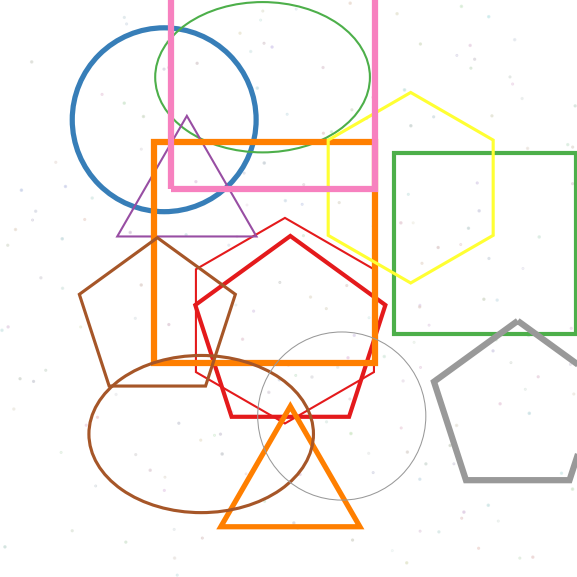[{"shape": "pentagon", "thickness": 2, "radius": 0.87, "center": [0.503, 0.417]}, {"shape": "hexagon", "thickness": 1, "radius": 0.89, "center": [0.493, 0.444]}, {"shape": "circle", "thickness": 2.5, "radius": 0.8, "center": [0.284, 0.792]}, {"shape": "square", "thickness": 2, "radius": 0.79, "center": [0.84, 0.577]}, {"shape": "oval", "thickness": 1, "radius": 0.93, "center": [0.455, 0.865]}, {"shape": "triangle", "thickness": 1, "radius": 0.7, "center": [0.324, 0.659]}, {"shape": "square", "thickness": 3, "radius": 0.96, "center": [0.458, 0.562]}, {"shape": "triangle", "thickness": 2.5, "radius": 0.7, "center": [0.503, 0.157]}, {"shape": "hexagon", "thickness": 1.5, "radius": 0.82, "center": [0.711, 0.674]}, {"shape": "oval", "thickness": 1.5, "radius": 0.97, "center": [0.348, 0.248]}, {"shape": "pentagon", "thickness": 1.5, "radius": 0.71, "center": [0.272, 0.446]}, {"shape": "square", "thickness": 3, "radius": 0.88, "center": [0.472, 0.849]}, {"shape": "circle", "thickness": 0.5, "radius": 0.73, "center": [0.592, 0.279]}, {"shape": "pentagon", "thickness": 3, "radius": 0.76, "center": [0.897, 0.291]}]